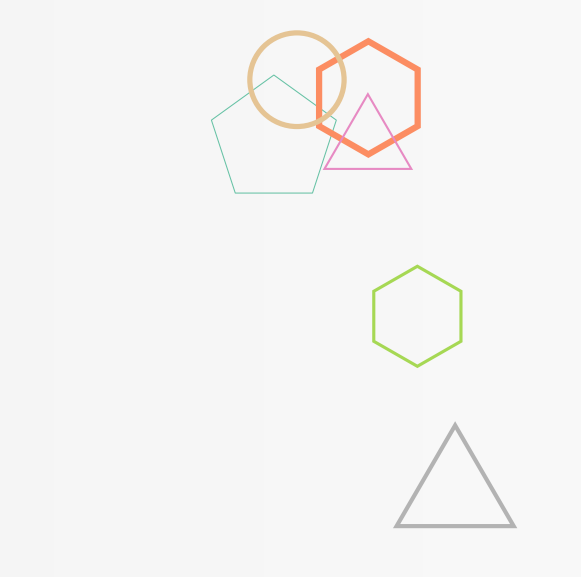[{"shape": "pentagon", "thickness": 0.5, "radius": 0.56, "center": [0.471, 0.756]}, {"shape": "hexagon", "thickness": 3, "radius": 0.49, "center": [0.634, 0.83]}, {"shape": "triangle", "thickness": 1, "radius": 0.43, "center": [0.633, 0.75]}, {"shape": "hexagon", "thickness": 1.5, "radius": 0.43, "center": [0.718, 0.451]}, {"shape": "circle", "thickness": 2.5, "radius": 0.41, "center": [0.511, 0.861]}, {"shape": "triangle", "thickness": 2, "radius": 0.58, "center": [0.783, 0.146]}]